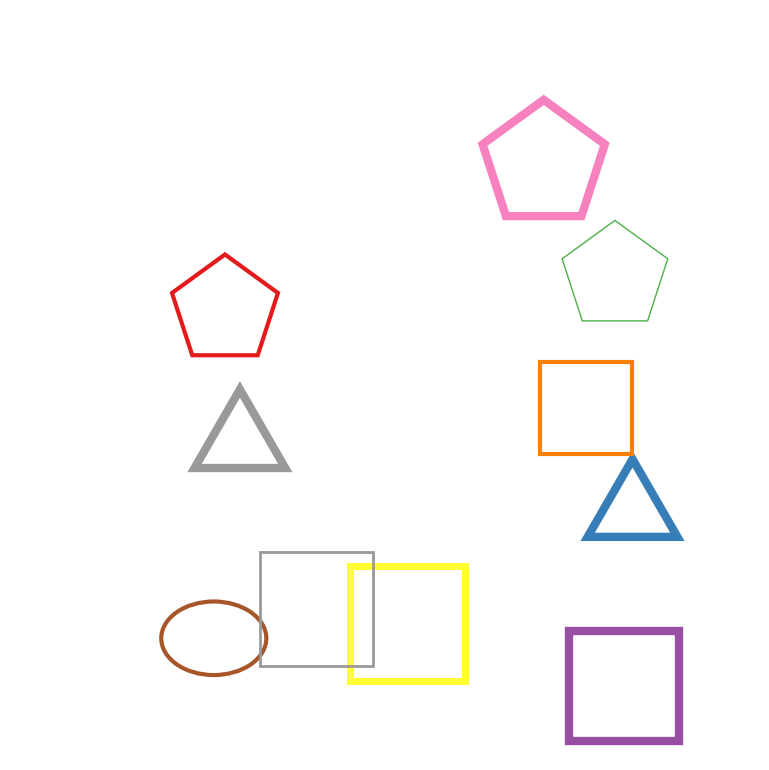[{"shape": "pentagon", "thickness": 1.5, "radius": 0.36, "center": [0.292, 0.597]}, {"shape": "triangle", "thickness": 3, "radius": 0.34, "center": [0.821, 0.336]}, {"shape": "pentagon", "thickness": 0.5, "radius": 0.36, "center": [0.799, 0.642]}, {"shape": "square", "thickness": 3, "radius": 0.36, "center": [0.81, 0.11]}, {"shape": "square", "thickness": 1.5, "radius": 0.3, "center": [0.761, 0.47]}, {"shape": "square", "thickness": 2.5, "radius": 0.37, "center": [0.529, 0.191]}, {"shape": "oval", "thickness": 1.5, "radius": 0.34, "center": [0.278, 0.171]}, {"shape": "pentagon", "thickness": 3, "radius": 0.42, "center": [0.706, 0.787]}, {"shape": "square", "thickness": 1, "radius": 0.37, "center": [0.411, 0.209]}, {"shape": "triangle", "thickness": 3, "radius": 0.34, "center": [0.312, 0.426]}]